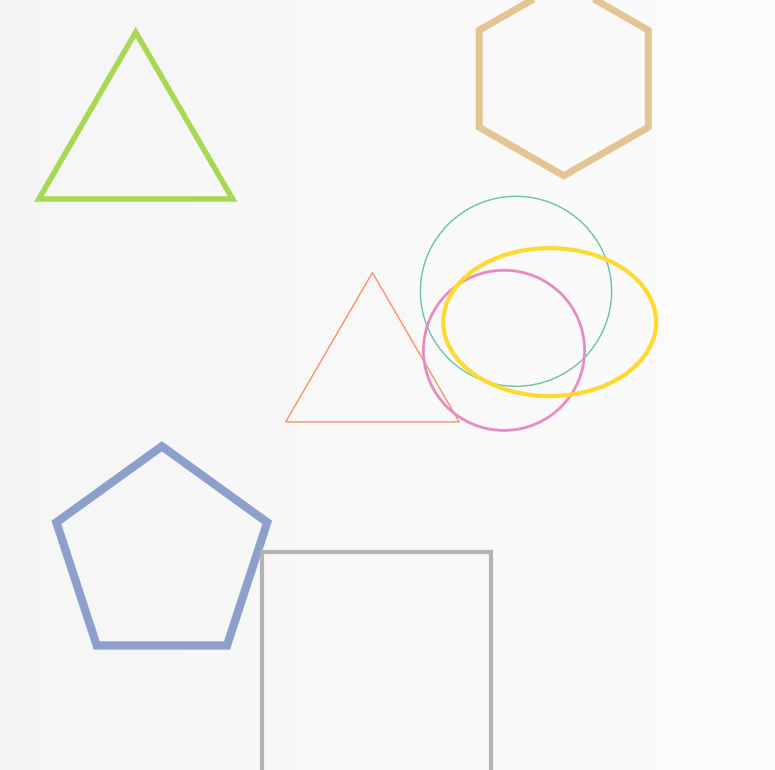[{"shape": "circle", "thickness": 0.5, "radius": 0.62, "center": [0.666, 0.622]}, {"shape": "triangle", "thickness": 0.5, "radius": 0.65, "center": [0.481, 0.517]}, {"shape": "pentagon", "thickness": 3, "radius": 0.71, "center": [0.209, 0.277]}, {"shape": "circle", "thickness": 1, "radius": 0.52, "center": [0.65, 0.545]}, {"shape": "triangle", "thickness": 2, "radius": 0.72, "center": [0.175, 0.814]}, {"shape": "oval", "thickness": 1.5, "radius": 0.69, "center": [0.709, 0.582]}, {"shape": "hexagon", "thickness": 2.5, "radius": 0.63, "center": [0.727, 0.898]}, {"shape": "square", "thickness": 1.5, "radius": 0.74, "center": [0.486, 0.136]}]